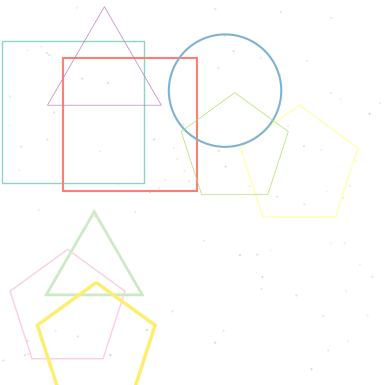[{"shape": "square", "thickness": 1, "radius": 0.92, "center": [0.189, 0.709]}, {"shape": "pentagon", "thickness": 1, "radius": 0.8, "center": [0.777, 0.567]}, {"shape": "square", "thickness": 1.5, "radius": 0.87, "center": [0.338, 0.677]}, {"shape": "circle", "thickness": 1.5, "radius": 0.73, "center": [0.585, 0.765]}, {"shape": "pentagon", "thickness": 0.5, "radius": 0.73, "center": [0.61, 0.613]}, {"shape": "pentagon", "thickness": 1, "radius": 0.78, "center": [0.175, 0.195]}, {"shape": "triangle", "thickness": 0.5, "radius": 0.85, "center": [0.271, 0.812]}, {"shape": "triangle", "thickness": 2, "radius": 0.72, "center": [0.245, 0.306]}, {"shape": "pentagon", "thickness": 2.5, "radius": 0.8, "center": [0.25, 0.105]}]